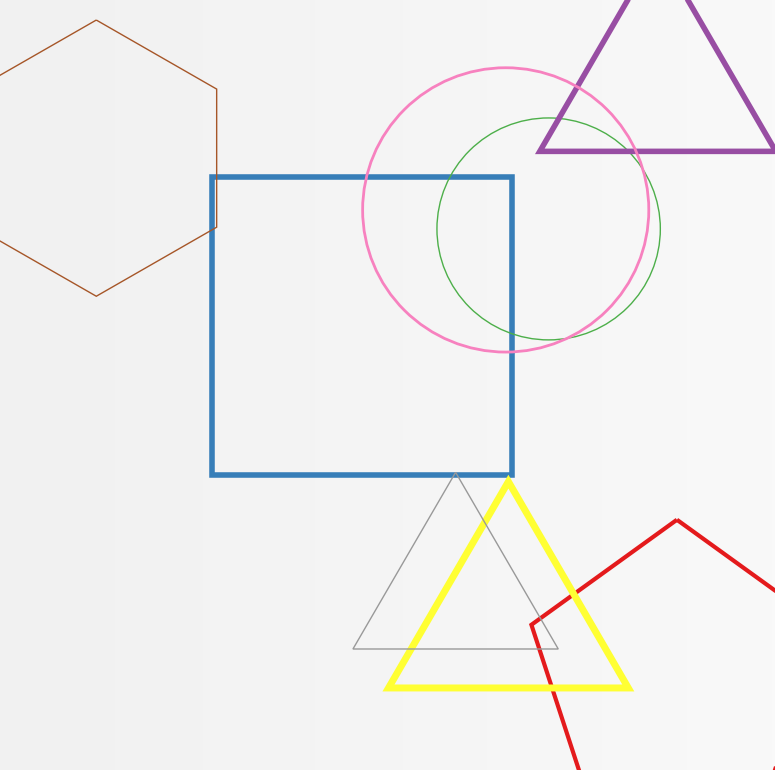[{"shape": "pentagon", "thickness": 1.5, "radius": 0.99, "center": [0.873, 0.128]}, {"shape": "square", "thickness": 2, "radius": 0.97, "center": [0.467, 0.576]}, {"shape": "circle", "thickness": 0.5, "radius": 0.72, "center": [0.708, 0.703]}, {"shape": "triangle", "thickness": 2, "radius": 0.88, "center": [0.849, 0.891]}, {"shape": "triangle", "thickness": 2.5, "radius": 0.89, "center": [0.656, 0.196]}, {"shape": "hexagon", "thickness": 0.5, "radius": 0.9, "center": [0.124, 0.795]}, {"shape": "circle", "thickness": 1, "radius": 0.92, "center": [0.653, 0.727]}, {"shape": "triangle", "thickness": 0.5, "radius": 0.76, "center": [0.588, 0.234]}]